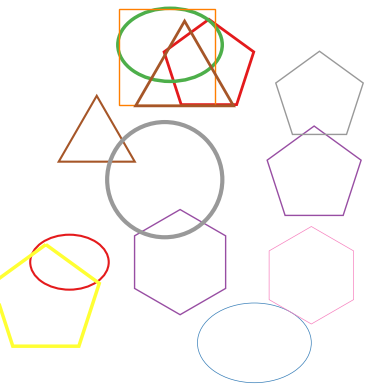[{"shape": "oval", "thickness": 1.5, "radius": 0.51, "center": [0.18, 0.319]}, {"shape": "pentagon", "thickness": 2, "radius": 0.61, "center": [0.543, 0.827]}, {"shape": "oval", "thickness": 0.5, "radius": 0.74, "center": [0.661, 0.109]}, {"shape": "oval", "thickness": 2.5, "radius": 0.68, "center": [0.442, 0.884]}, {"shape": "hexagon", "thickness": 1, "radius": 0.68, "center": [0.468, 0.319]}, {"shape": "pentagon", "thickness": 1, "radius": 0.64, "center": [0.816, 0.544]}, {"shape": "square", "thickness": 1, "radius": 0.62, "center": [0.435, 0.853]}, {"shape": "pentagon", "thickness": 2.5, "radius": 0.73, "center": [0.119, 0.219]}, {"shape": "triangle", "thickness": 1.5, "radius": 0.57, "center": [0.251, 0.637]}, {"shape": "triangle", "thickness": 2, "radius": 0.73, "center": [0.479, 0.798]}, {"shape": "hexagon", "thickness": 0.5, "radius": 0.63, "center": [0.809, 0.285]}, {"shape": "circle", "thickness": 3, "radius": 0.75, "center": [0.428, 0.533]}, {"shape": "pentagon", "thickness": 1, "radius": 0.6, "center": [0.83, 0.747]}]